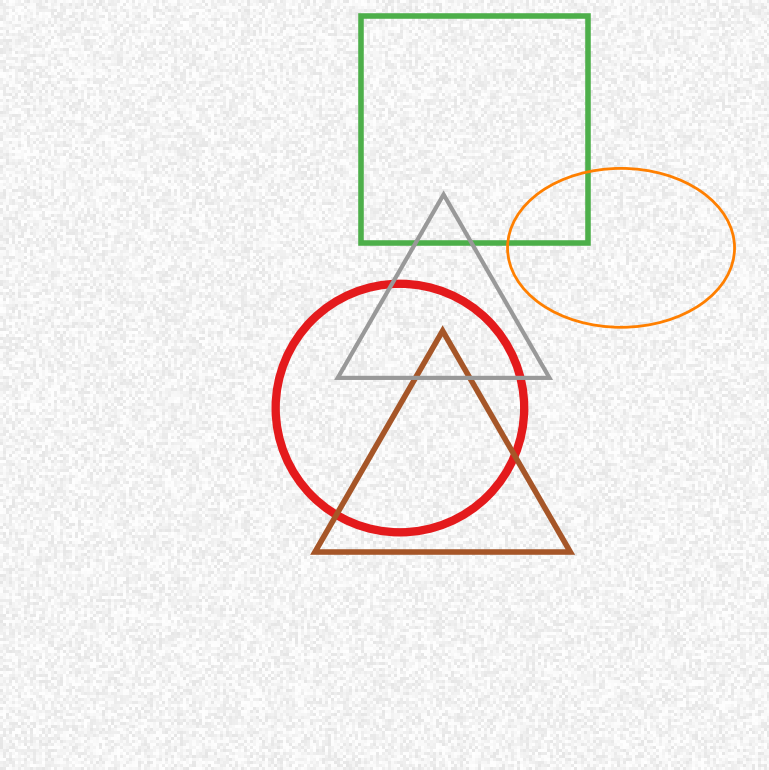[{"shape": "circle", "thickness": 3, "radius": 0.81, "center": [0.519, 0.47]}, {"shape": "square", "thickness": 2, "radius": 0.74, "center": [0.617, 0.831]}, {"shape": "oval", "thickness": 1, "radius": 0.74, "center": [0.807, 0.678]}, {"shape": "triangle", "thickness": 2, "radius": 0.96, "center": [0.575, 0.379]}, {"shape": "triangle", "thickness": 1.5, "radius": 0.79, "center": [0.576, 0.589]}]